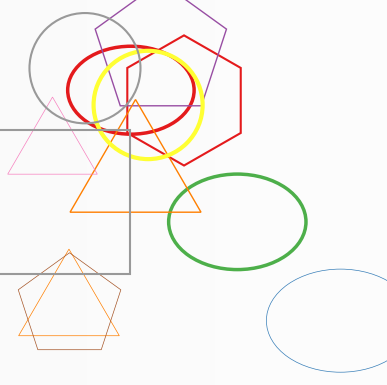[{"shape": "hexagon", "thickness": 1.5, "radius": 0.85, "center": [0.475, 0.739]}, {"shape": "oval", "thickness": 2.5, "radius": 0.82, "center": [0.338, 0.766]}, {"shape": "oval", "thickness": 0.5, "radius": 0.96, "center": [0.879, 0.167]}, {"shape": "oval", "thickness": 2.5, "radius": 0.89, "center": [0.612, 0.424]}, {"shape": "pentagon", "thickness": 1, "radius": 0.89, "center": [0.415, 0.869]}, {"shape": "triangle", "thickness": 0.5, "radius": 0.75, "center": [0.178, 0.203]}, {"shape": "triangle", "thickness": 1, "radius": 0.98, "center": [0.35, 0.546]}, {"shape": "circle", "thickness": 3, "radius": 0.7, "center": [0.382, 0.727]}, {"shape": "pentagon", "thickness": 0.5, "radius": 0.7, "center": [0.179, 0.204]}, {"shape": "triangle", "thickness": 0.5, "radius": 0.67, "center": [0.135, 0.614]}, {"shape": "circle", "thickness": 1.5, "radius": 0.72, "center": [0.219, 0.823]}, {"shape": "square", "thickness": 1.5, "radius": 0.93, "center": [0.149, 0.475]}]